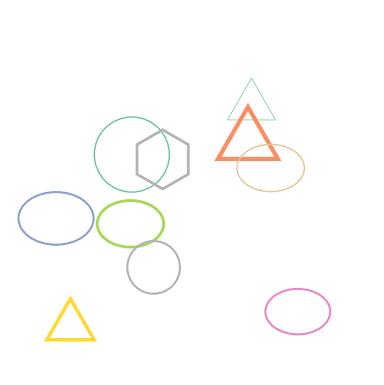[{"shape": "circle", "thickness": 1, "radius": 0.49, "center": [0.342, 0.599]}, {"shape": "triangle", "thickness": 0.5, "radius": 0.36, "center": [0.653, 0.725]}, {"shape": "triangle", "thickness": 3, "radius": 0.45, "center": [0.644, 0.632]}, {"shape": "oval", "thickness": 1.5, "radius": 0.49, "center": [0.146, 0.433]}, {"shape": "oval", "thickness": 1.5, "radius": 0.42, "center": [0.774, 0.191]}, {"shape": "oval", "thickness": 2, "radius": 0.43, "center": [0.339, 0.419]}, {"shape": "triangle", "thickness": 2.5, "radius": 0.35, "center": [0.183, 0.153]}, {"shape": "oval", "thickness": 1, "radius": 0.44, "center": [0.703, 0.564]}, {"shape": "circle", "thickness": 1.5, "radius": 0.34, "center": [0.399, 0.305]}, {"shape": "hexagon", "thickness": 2, "radius": 0.38, "center": [0.422, 0.586]}]